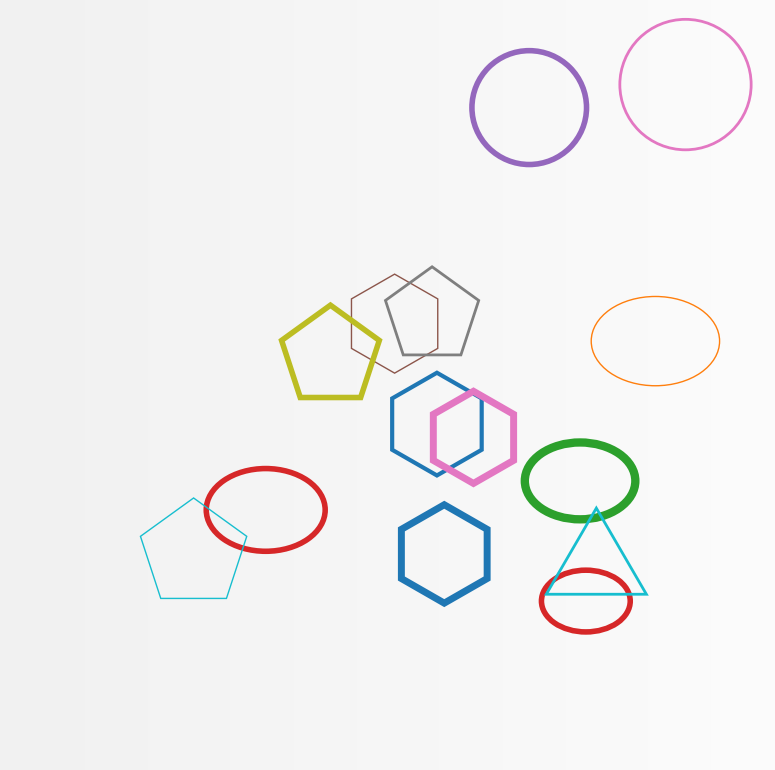[{"shape": "hexagon", "thickness": 2.5, "radius": 0.32, "center": [0.573, 0.281]}, {"shape": "hexagon", "thickness": 1.5, "radius": 0.33, "center": [0.564, 0.449]}, {"shape": "oval", "thickness": 0.5, "radius": 0.41, "center": [0.846, 0.557]}, {"shape": "oval", "thickness": 3, "radius": 0.36, "center": [0.748, 0.375]}, {"shape": "oval", "thickness": 2, "radius": 0.29, "center": [0.756, 0.219]}, {"shape": "oval", "thickness": 2, "radius": 0.38, "center": [0.343, 0.338]}, {"shape": "circle", "thickness": 2, "radius": 0.37, "center": [0.683, 0.86]}, {"shape": "hexagon", "thickness": 0.5, "radius": 0.32, "center": [0.509, 0.58]}, {"shape": "circle", "thickness": 1, "radius": 0.42, "center": [0.885, 0.89]}, {"shape": "hexagon", "thickness": 2.5, "radius": 0.3, "center": [0.611, 0.432]}, {"shape": "pentagon", "thickness": 1, "radius": 0.32, "center": [0.558, 0.59]}, {"shape": "pentagon", "thickness": 2, "radius": 0.33, "center": [0.426, 0.537]}, {"shape": "pentagon", "thickness": 0.5, "radius": 0.36, "center": [0.25, 0.281]}, {"shape": "triangle", "thickness": 1, "radius": 0.37, "center": [0.769, 0.266]}]